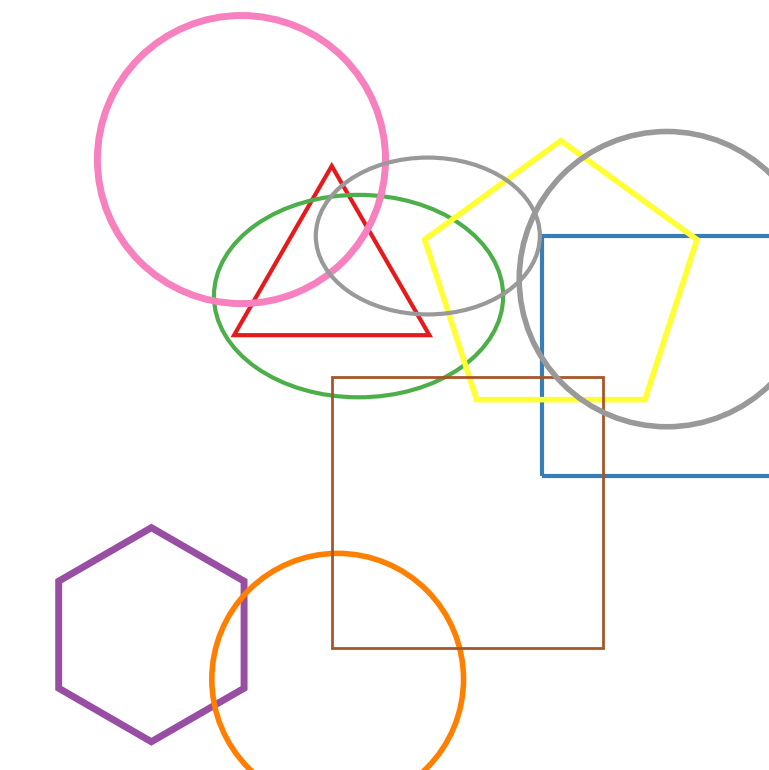[{"shape": "triangle", "thickness": 1.5, "radius": 0.73, "center": [0.431, 0.638]}, {"shape": "square", "thickness": 1.5, "radius": 0.78, "center": [0.859, 0.537]}, {"shape": "oval", "thickness": 1.5, "radius": 0.94, "center": [0.466, 0.615]}, {"shape": "hexagon", "thickness": 2.5, "radius": 0.7, "center": [0.197, 0.176]}, {"shape": "circle", "thickness": 2, "radius": 0.82, "center": [0.439, 0.118]}, {"shape": "pentagon", "thickness": 2, "radius": 0.93, "center": [0.728, 0.631]}, {"shape": "square", "thickness": 1, "radius": 0.88, "center": [0.607, 0.334]}, {"shape": "circle", "thickness": 2.5, "radius": 0.94, "center": [0.314, 0.793]}, {"shape": "oval", "thickness": 1.5, "radius": 0.73, "center": [0.556, 0.694]}, {"shape": "circle", "thickness": 2, "radius": 0.96, "center": [0.866, 0.637]}]